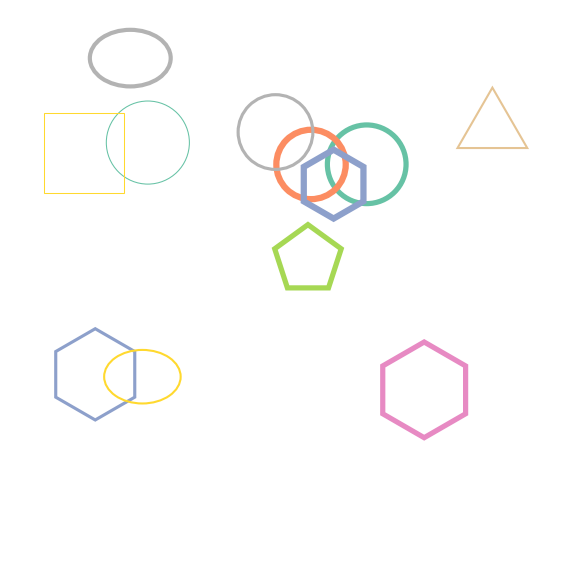[{"shape": "circle", "thickness": 2.5, "radius": 0.34, "center": [0.635, 0.715]}, {"shape": "circle", "thickness": 0.5, "radius": 0.36, "center": [0.256, 0.752]}, {"shape": "circle", "thickness": 3, "radius": 0.3, "center": [0.539, 0.714]}, {"shape": "hexagon", "thickness": 3, "radius": 0.3, "center": [0.578, 0.68]}, {"shape": "hexagon", "thickness": 1.5, "radius": 0.39, "center": [0.165, 0.351]}, {"shape": "hexagon", "thickness": 2.5, "radius": 0.41, "center": [0.735, 0.324]}, {"shape": "pentagon", "thickness": 2.5, "radius": 0.3, "center": [0.533, 0.55]}, {"shape": "oval", "thickness": 1, "radius": 0.33, "center": [0.247, 0.347]}, {"shape": "square", "thickness": 0.5, "radius": 0.35, "center": [0.145, 0.734]}, {"shape": "triangle", "thickness": 1, "radius": 0.35, "center": [0.853, 0.778]}, {"shape": "circle", "thickness": 1.5, "radius": 0.32, "center": [0.477, 0.77]}, {"shape": "oval", "thickness": 2, "radius": 0.35, "center": [0.226, 0.898]}]